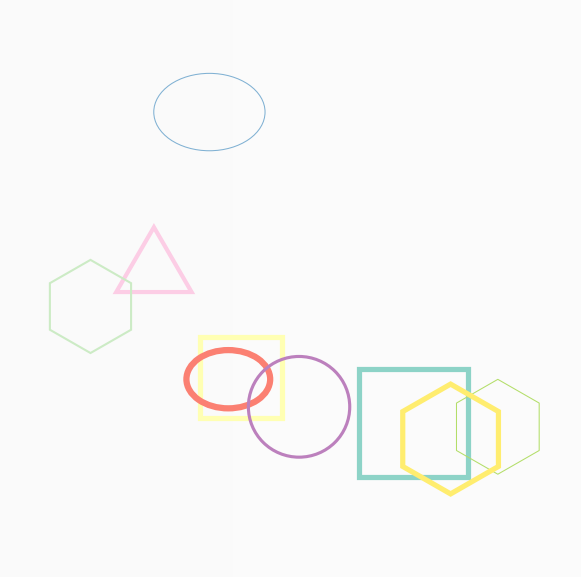[{"shape": "square", "thickness": 2.5, "radius": 0.47, "center": [0.711, 0.267]}, {"shape": "square", "thickness": 2.5, "radius": 0.35, "center": [0.415, 0.345]}, {"shape": "oval", "thickness": 3, "radius": 0.36, "center": [0.393, 0.342]}, {"shape": "oval", "thickness": 0.5, "radius": 0.48, "center": [0.36, 0.805]}, {"shape": "hexagon", "thickness": 0.5, "radius": 0.41, "center": [0.856, 0.26]}, {"shape": "triangle", "thickness": 2, "radius": 0.37, "center": [0.265, 0.531]}, {"shape": "circle", "thickness": 1.5, "radius": 0.44, "center": [0.515, 0.295]}, {"shape": "hexagon", "thickness": 1, "radius": 0.4, "center": [0.156, 0.468]}, {"shape": "hexagon", "thickness": 2.5, "radius": 0.48, "center": [0.775, 0.239]}]